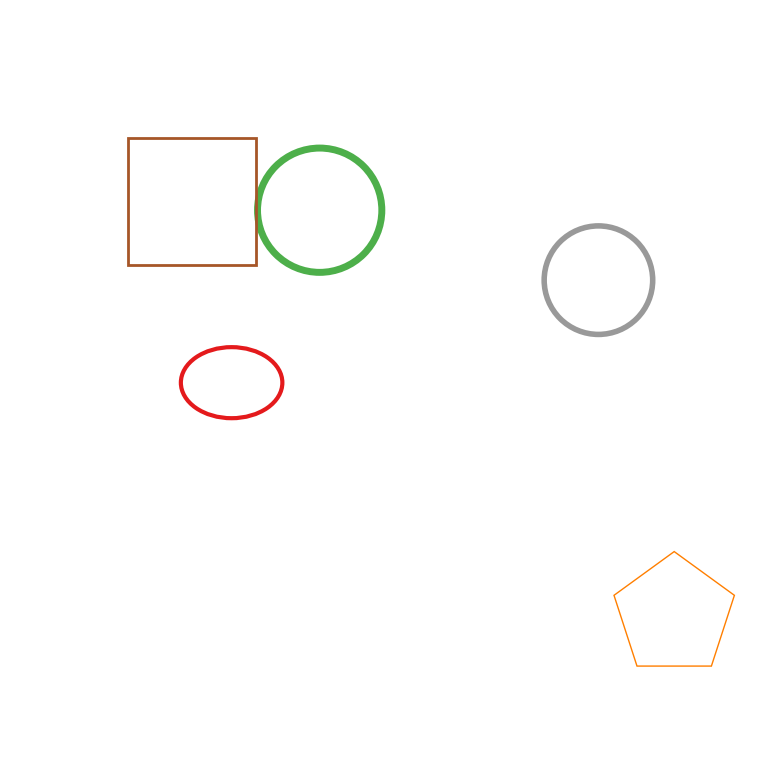[{"shape": "oval", "thickness": 1.5, "radius": 0.33, "center": [0.301, 0.503]}, {"shape": "circle", "thickness": 2.5, "radius": 0.4, "center": [0.415, 0.727]}, {"shape": "pentagon", "thickness": 0.5, "radius": 0.41, "center": [0.876, 0.201]}, {"shape": "square", "thickness": 1, "radius": 0.41, "center": [0.249, 0.738]}, {"shape": "circle", "thickness": 2, "radius": 0.35, "center": [0.777, 0.636]}]